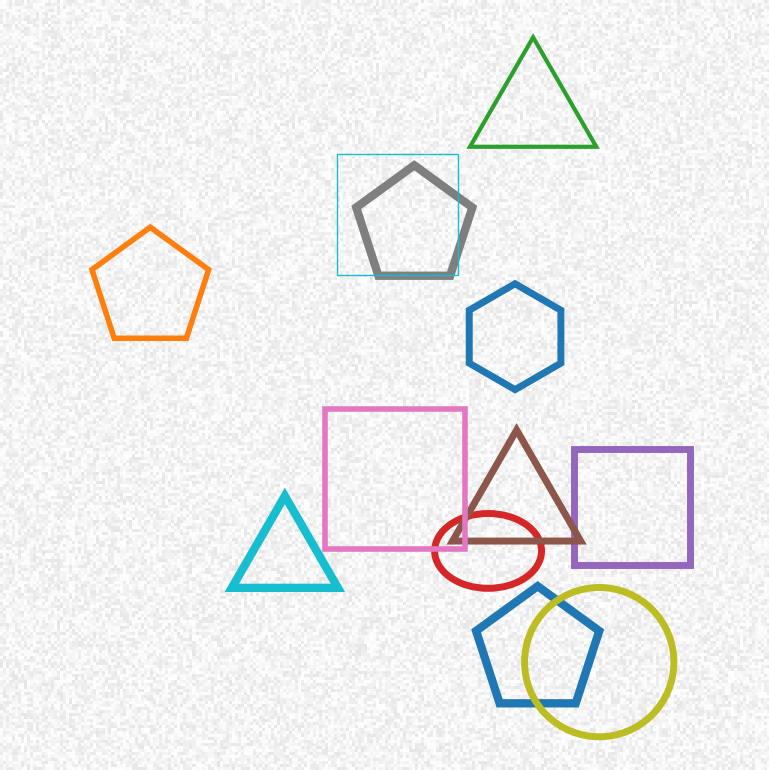[{"shape": "pentagon", "thickness": 3, "radius": 0.42, "center": [0.698, 0.155]}, {"shape": "hexagon", "thickness": 2.5, "radius": 0.34, "center": [0.669, 0.563]}, {"shape": "pentagon", "thickness": 2, "radius": 0.4, "center": [0.195, 0.625]}, {"shape": "triangle", "thickness": 1.5, "radius": 0.47, "center": [0.692, 0.857]}, {"shape": "oval", "thickness": 2.5, "radius": 0.35, "center": [0.634, 0.285]}, {"shape": "square", "thickness": 2.5, "radius": 0.38, "center": [0.821, 0.341]}, {"shape": "triangle", "thickness": 2.5, "radius": 0.48, "center": [0.671, 0.345]}, {"shape": "square", "thickness": 2, "radius": 0.46, "center": [0.513, 0.378]}, {"shape": "pentagon", "thickness": 3, "radius": 0.4, "center": [0.538, 0.706]}, {"shape": "circle", "thickness": 2.5, "radius": 0.48, "center": [0.778, 0.14]}, {"shape": "square", "thickness": 0.5, "radius": 0.39, "center": [0.516, 0.722]}, {"shape": "triangle", "thickness": 3, "radius": 0.4, "center": [0.37, 0.276]}]